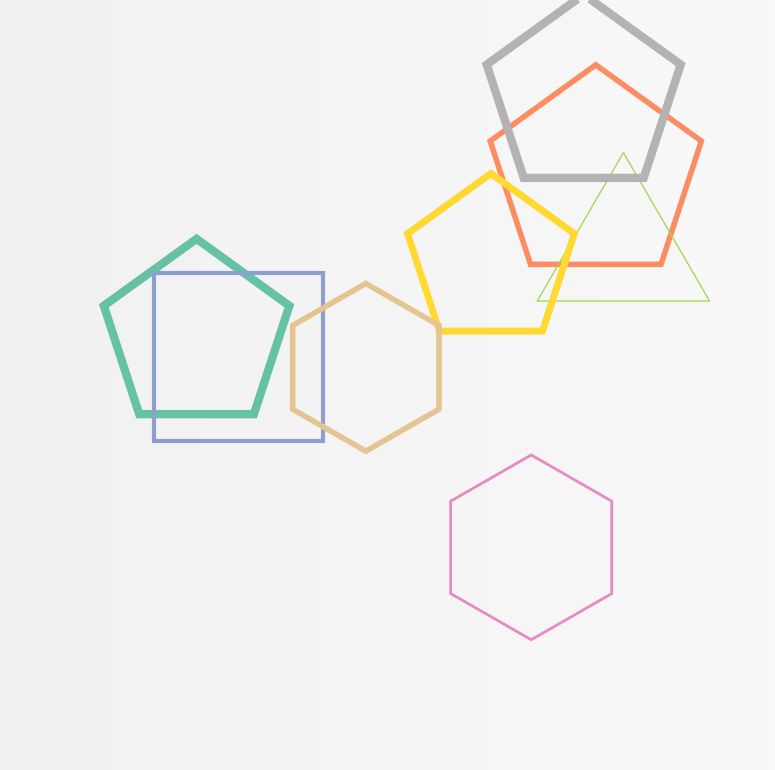[{"shape": "pentagon", "thickness": 3, "radius": 0.63, "center": [0.254, 0.564]}, {"shape": "pentagon", "thickness": 2, "radius": 0.72, "center": [0.769, 0.773]}, {"shape": "square", "thickness": 1.5, "radius": 0.54, "center": [0.308, 0.536]}, {"shape": "hexagon", "thickness": 1, "radius": 0.6, "center": [0.685, 0.289]}, {"shape": "triangle", "thickness": 0.5, "radius": 0.64, "center": [0.804, 0.673]}, {"shape": "pentagon", "thickness": 2.5, "radius": 0.57, "center": [0.633, 0.662]}, {"shape": "hexagon", "thickness": 2, "radius": 0.54, "center": [0.472, 0.523]}, {"shape": "pentagon", "thickness": 3, "radius": 0.66, "center": [0.753, 0.875]}]